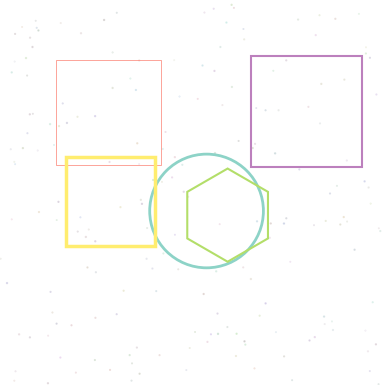[{"shape": "circle", "thickness": 2, "radius": 0.74, "center": [0.536, 0.452]}, {"shape": "square", "thickness": 0.5, "radius": 0.68, "center": [0.281, 0.707]}, {"shape": "hexagon", "thickness": 1.5, "radius": 0.61, "center": [0.591, 0.441]}, {"shape": "square", "thickness": 1.5, "radius": 0.72, "center": [0.796, 0.711]}, {"shape": "square", "thickness": 2.5, "radius": 0.57, "center": [0.287, 0.477]}]